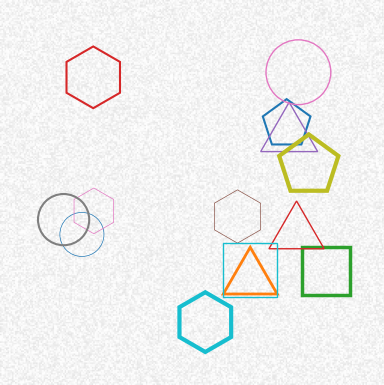[{"shape": "circle", "thickness": 0.5, "radius": 0.29, "center": [0.213, 0.391]}, {"shape": "pentagon", "thickness": 1.5, "radius": 0.33, "center": [0.745, 0.677]}, {"shape": "triangle", "thickness": 2, "radius": 0.4, "center": [0.65, 0.277]}, {"shape": "square", "thickness": 2.5, "radius": 0.31, "center": [0.846, 0.297]}, {"shape": "hexagon", "thickness": 1.5, "radius": 0.4, "center": [0.242, 0.799]}, {"shape": "triangle", "thickness": 1, "radius": 0.41, "center": [0.77, 0.395]}, {"shape": "triangle", "thickness": 1, "radius": 0.43, "center": [0.751, 0.649]}, {"shape": "hexagon", "thickness": 0.5, "radius": 0.35, "center": [0.617, 0.438]}, {"shape": "hexagon", "thickness": 0.5, "radius": 0.3, "center": [0.244, 0.452]}, {"shape": "circle", "thickness": 1, "radius": 0.42, "center": [0.775, 0.812]}, {"shape": "circle", "thickness": 1.5, "radius": 0.33, "center": [0.165, 0.43]}, {"shape": "pentagon", "thickness": 3, "radius": 0.4, "center": [0.802, 0.57]}, {"shape": "square", "thickness": 1, "radius": 0.35, "center": [0.65, 0.298]}, {"shape": "hexagon", "thickness": 3, "radius": 0.39, "center": [0.533, 0.163]}]